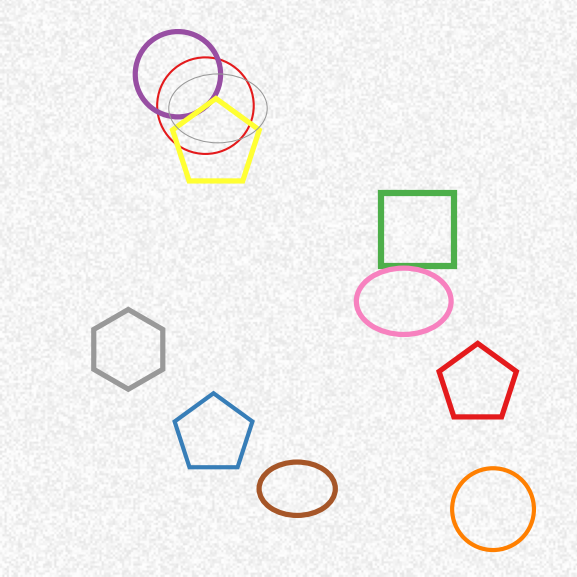[{"shape": "pentagon", "thickness": 2.5, "radius": 0.35, "center": [0.827, 0.334]}, {"shape": "circle", "thickness": 1, "radius": 0.42, "center": [0.356, 0.816]}, {"shape": "pentagon", "thickness": 2, "radius": 0.35, "center": [0.37, 0.247]}, {"shape": "square", "thickness": 3, "radius": 0.31, "center": [0.723, 0.602]}, {"shape": "circle", "thickness": 2.5, "radius": 0.37, "center": [0.308, 0.871]}, {"shape": "circle", "thickness": 2, "radius": 0.35, "center": [0.854, 0.118]}, {"shape": "pentagon", "thickness": 2.5, "radius": 0.39, "center": [0.374, 0.75]}, {"shape": "oval", "thickness": 2.5, "radius": 0.33, "center": [0.515, 0.153]}, {"shape": "oval", "thickness": 2.5, "radius": 0.41, "center": [0.699, 0.477]}, {"shape": "oval", "thickness": 0.5, "radius": 0.43, "center": [0.377, 0.811]}, {"shape": "hexagon", "thickness": 2.5, "radius": 0.35, "center": [0.222, 0.394]}]